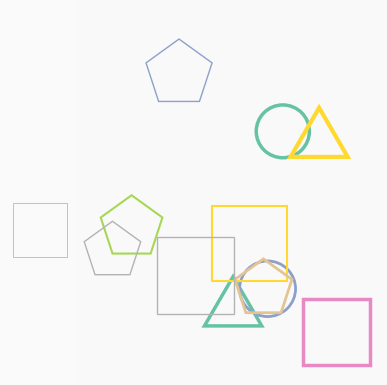[{"shape": "triangle", "thickness": 2.5, "radius": 0.43, "center": [0.602, 0.196]}, {"shape": "circle", "thickness": 2.5, "radius": 0.34, "center": [0.73, 0.659]}, {"shape": "square", "thickness": 0.5, "radius": 0.35, "center": [0.103, 0.402]}, {"shape": "circle", "thickness": 2, "radius": 0.36, "center": [0.69, 0.25]}, {"shape": "pentagon", "thickness": 1, "radius": 0.45, "center": [0.462, 0.809]}, {"shape": "square", "thickness": 2.5, "radius": 0.43, "center": [0.869, 0.138]}, {"shape": "pentagon", "thickness": 1.5, "radius": 0.42, "center": [0.34, 0.409]}, {"shape": "square", "thickness": 1.5, "radius": 0.48, "center": [0.644, 0.367]}, {"shape": "triangle", "thickness": 3, "radius": 0.43, "center": [0.824, 0.635]}, {"shape": "pentagon", "thickness": 2, "radius": 0.39, "center": [0.68, 0.25]}, {"shape": "pentagon", "thickness": 1, "radius": 0.38, "center": [0.29, 0.349]}, {"shape": "square", "thickness": 1, "radius": 0.5, "center": [0.506, 0.284]}]